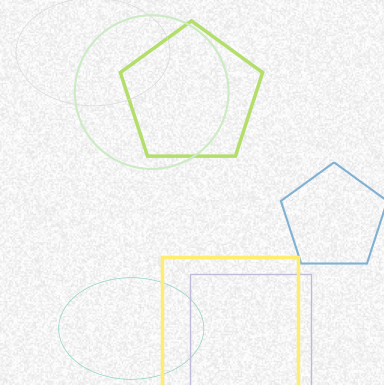[{"shape": "oval", "thickness": 0.5, "radius": 0.94, "center": [0.341, 0.147]}, {"shape": "square", "thickness": 1, "radius": 0.78, "center": [0.651, 0.133]}, {"shape": "pentagon", "thickness": 1.5, "radius": 0.73, "center": [0.868, 0.433]}, {"shape": "pentagon", "thickness": 2.5, "radius": 0.97, "center": [0.497, 0.752]}, {"shape": "oval", "thickness": 0.5, "radius": 1.0, "center": [0.242, 0.865]}, {"shape": "circle", "thickness": 1.5, "radius": 1.0, "center": [0.394, 0.761]}, {"shape": "square", "thickness": 2.5, "radius": 0.89, "center": [0.597, 0.154]}]